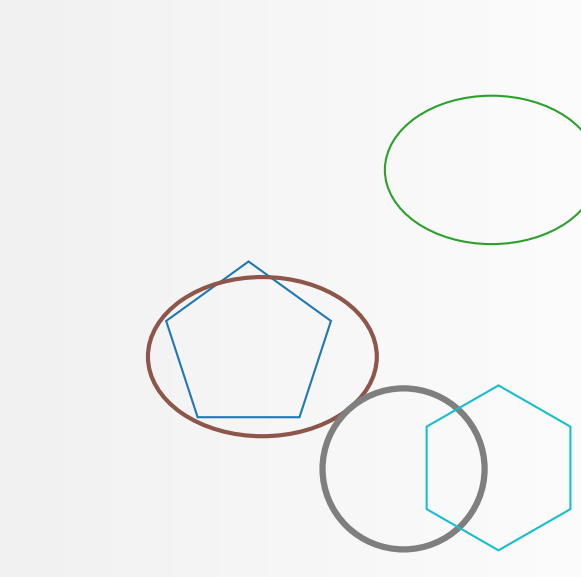[{"shape": "pentagon", "thickness": 1, "radius": 0.75, "center": [0.428, 0.397]}, {"shape": "oval", "thickness": 1, "radius": 0.92, "center": [0.846, 0.705]}, {"shape": "oval", "thickness": 2, "radius": 0.98, "center": [0.451, 0.382]}, {"shape": "circle", "thickness": 3, "radius": 0.7, "center": [0.694, 0.187]}, {"shape": "hexagon", "thickness": 1, "radius": 0.71, "center": [0.858, 0.189]}]